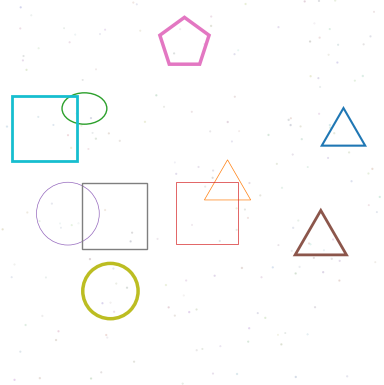[{"shape": "triangle", "thickness": 1.5, "radius": 0.33, "center": [0.892, 0.654]}, {"shape": "triangle", "thickness": 0.5, "radius": 0.35, "center": [0.591, 0.515]}, {"shape": "oval", "thickness": 1, "radius": 0.29, "center": [0.219, 0.718]}, {"shape": "square", "thickness": 0.5, "radius": 0.4, "center": [0.536, 0.446]}, {"shape": "circle", "thickness": 0.5, "radius": 0.41, "center": [0.176, 0.445]}, {"shape": "triangle", "thickness": 2, "radius": 0.38, "center": [0.833, 0.376]}, {"shape": "pentagon", "thickness": 2.5, "radius": 0.34, "center": [0.479, 0.888]}, {"shape": "square", "thickness": 1, "radius": 0.42, "center": [0.298, 0.439]}, {"shape": "circle", "thickness": 2.5, "radius": 0.36, "center": [0.287, 0.244]}, {"shape": "square", "thickness": 2, "radius": 0.42, "center": [0.116, 0.667]}]